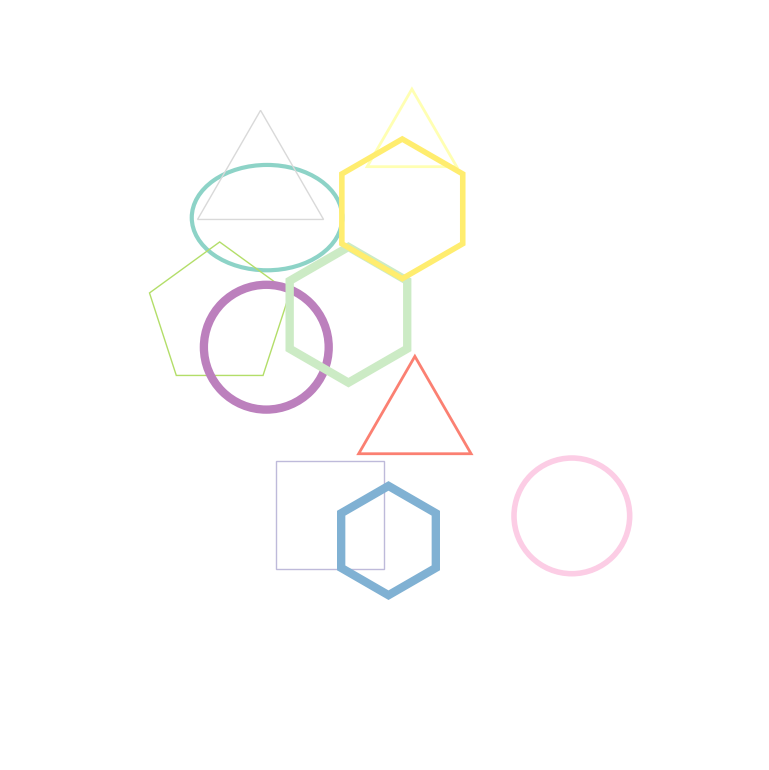[{"shape": "oval", "thickness": 1.5, "radius": 0.49, "center": [0.347, 0.717]}, {"shape": "triangle", "thickness": 1, "radius": 0.34, "center": [0.535, 0.817]}, {"shape": "square", "thickness": 0.5, "radius": 0.35, "center": [0.428, 0.331]}, {"shape": "triangle", "thickness": 1, "radius": 0.42, "center": [0.539, 0.453]}, {"shape": "hexagon", "thickness": 3, "radius": 0.35, "center": [0.505, 0.298]}, {"shape": "pentagon", "thickness": 0.5, "radius": 0.48, "center": [0.285, 0.59]}, {"shape": "circle", "thickness": 2, "radius": 0.38, "center": [0.743, 0.33]}, {"shape": "triangle", "thickness": 0.5, "radius": 0.47, "center": [0.338, 0.762]}, {"shape": "circle", "thickness": 3, "radius": 0.41, "center": [0.346, 0.549]}, {"shape": "hexagon", "thickness": 3, "radius": 0.44, "center": [0.453, 0.591]}, {"shape": "hexagon", "thickness": 2, "radius": 0.45, "center": [0.522, 0.729]}]